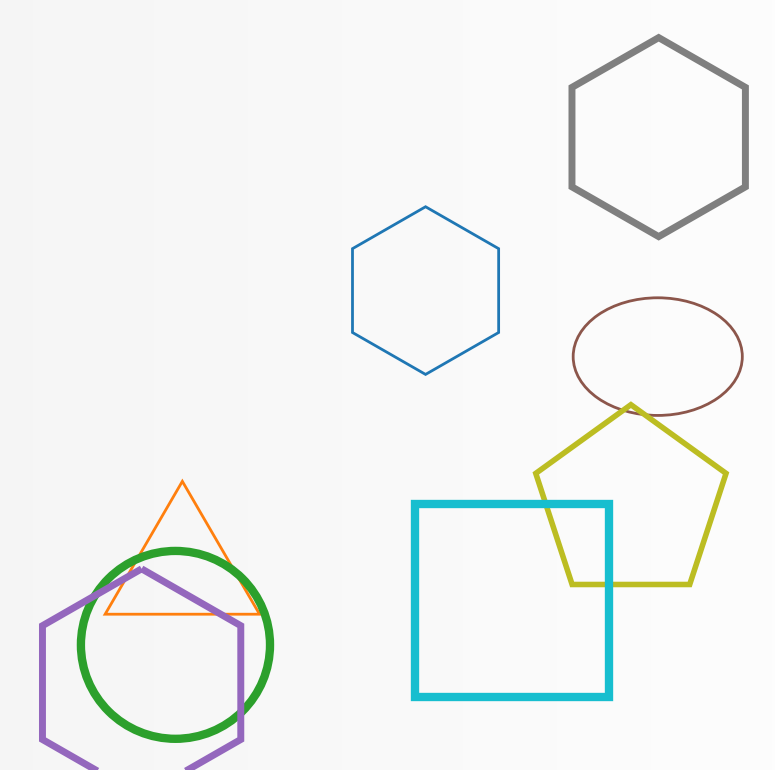[{"shape": "hexagon", "thickness": 1, "radius": 0.54, "center": [0.549, 0.623]}, {"shape": "triangle", "thickness": 1, "radius": 0.58, "center": [0.235, 0.26]}, {"shape": "circle", "thickness": 3, "radius": 0.61, "center": [0.226, 0.163]}, {"shape": "hexagon", "thickness": 2.5, "radius": 0.74, "center": [0.183, 0.114]}, {"shape": "oval", "thickness": 1, "radius": 0.55, "center": [0.849, 0.537]}, {"shape": "hexagon", "thickness": 2.5, "radius": 0.65, "center": [0.85, 0.822]}, {"shape": "pentagon", "thickness": 2, "radius": 0.65, "center": [0.814, 0.345]}, {"shape": "square", "thickness": 3, "radius": 0.63, "center": [0.661, 0.221]}]